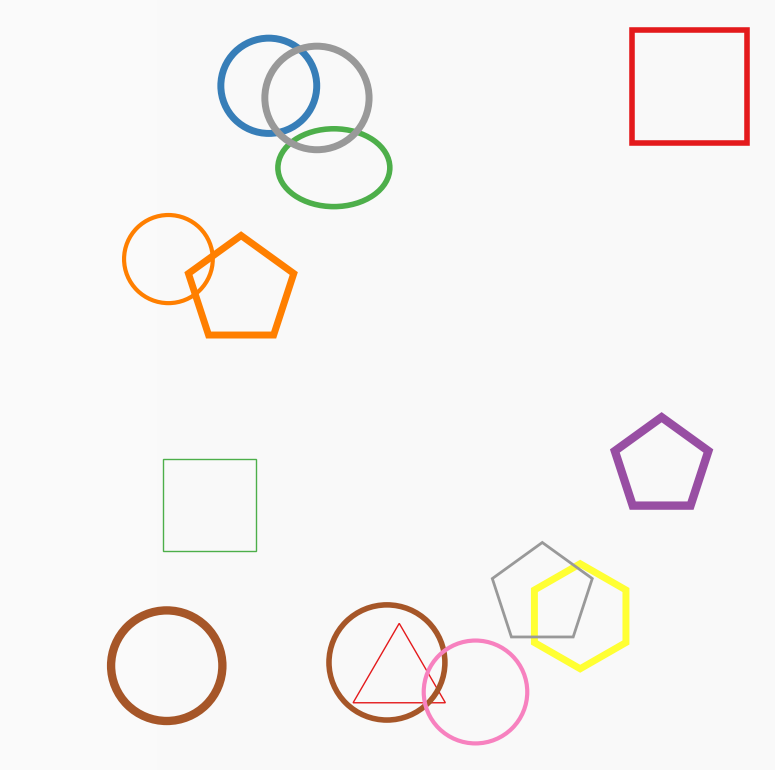[{"shape": "triangle", "thickness": 0.5, "radius": 0.34, "center": [0.515, 0.122]}, {"shape": "square", "thickness": 2, "radius": 0.37, "center": [0.89, 0.888]}, {"shape": "circle", "thickness": 2.5, "radius": 0.31, "center": [0.347, 0.889]}, {"shape": "oval", "thickness": 2, "radius": 0.36, "center": [0.431, 0.782]}, {"shape": "square", "thickness": 0.5, "radius": 0.3, "center": [0.27, 0.344]}, {"shape": "pentagon", "thickness": 3, "radius": 0.32, "center": [0.854, 0.395]}, {"shape": "circle", "thickness": 1.5, "radius": 0.29, "center": [0.217, 0.664]}, {"shape": "pentagon", "thickness": 2.5, "radius": 0.36, "center": [0.311, 0.623]}, {"shape": "hexagon", "thickness": 2.5, "radius": 0.34, "center": [0.749, 0.2]}, {"shape": "circle", "thickness": 2, "radius": 0.37, "center": [0.499, 0.14]}, {"shape": "circle", "thickness": 3, "radius": 0.36, "center": [0.215, 0.135]}, {"shape": "circle", "thickness": 1.5, "radius": 0.33, "center": [0.614, 0.101]}, {"shape": "pentagon", "thickness": 1, "radius": 0.34, "center": [0.7, 0.228]}, {"shape": "circle", "thickness": 2.5, "radius": 0.34, "center": [0.409, 0.873]}]